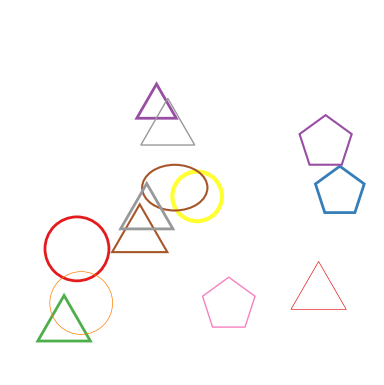[{"shape": "circle", "thickness": 2, "radius": 0.42, "center": [0.2, 0.354]}, {"shape": "triangle", "thickness": 0.5, "radius": 0.41, "center": [0.828, 0.238]}, {"shape": "pentagon", "thickness": 2, "radius": 0.33, "center": [0.883, 0.502]}, {"shape": "triangle", "thickness": 2, "radius": 0.39, "center": [0.166, 0.154]}, {"shape": "triangle", "thickness": 2, "radius": 0.3, "center": [0.407, 0.722]}, {"shape": "pentagon", "thickness": 1.5, "radius": 0.36, "center": [0.846, 0.63]}, {"shape": "circle", "thickness": 0.5, "radius": 0.41, "center": [0.211, 0.213]}, {"shape": "circle", "thickness": 3, "radius": 0.32, "center": [0.512, 0.49]}, {"shape": "oval", "thickness": 1.5, "radius": 0.42, "center": [0.454, 0.513]}, {"shape": "triangle", "thickness": 1.5, "radius": 0.41, "center": [0.363, 0.387]}, {"shape": "pentagon", "thickness": 1, "radius": 0.36, "center": [0.594, 0.208]}, {"shape": "triangle", "thickness": 1, "radius": 0.4, "center": [0.436, 0.664]}, {"shape": "triangle", "thickness": 2, "radius": 0.39, "center": [0.381, 0.445]}]